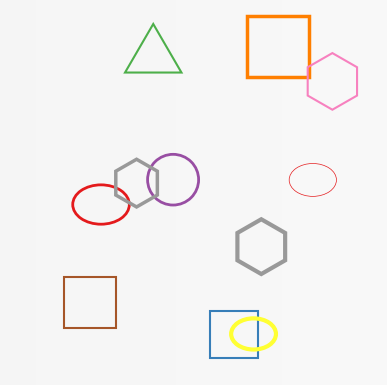[{"shape": "oval", "thickness": 0.5, "radius": 0.3, "center": [0.807, 0.533]}, {"shape": "oval", "thickness": 2, "radius": 0.37, "center": [0.261, 0.469]}, {"shape": "square", "thickness": 1.5, "radius": 0.31, "center": [0.604, 0.132]}, {"shape": "triangle", "thickness": 1.5, "radius": 0.42, "center": [0.395, 0.854]}, {"shape": "circle", "thickness": 2, "radius": 0.33, "center": [0.447, 0.533]}, {"shape": "square", "thickness": 2.5, "radius": 0.4, "center": [0.717, 0.88]}, {"shape": "oval", "thickness": 3, "radius": 0.29, "center": [0.654, 0.133]}, {"shape": "square", "thickness": 1.5, "radius": 0.33, "center": [0.232, 0.213]}, {"shape": "hexagon", "thickness": 1.5, "radius": 0.37, "center": [0.858, 0.789]}, {"shape": "hexagon", "thickness": 2.5, "radius": 0.31, "center": [0.352, 0.524]}, {"shape": "hexagon", "thickness": 3, "radius": 0.36, "center": [0.674, 0.359]}]